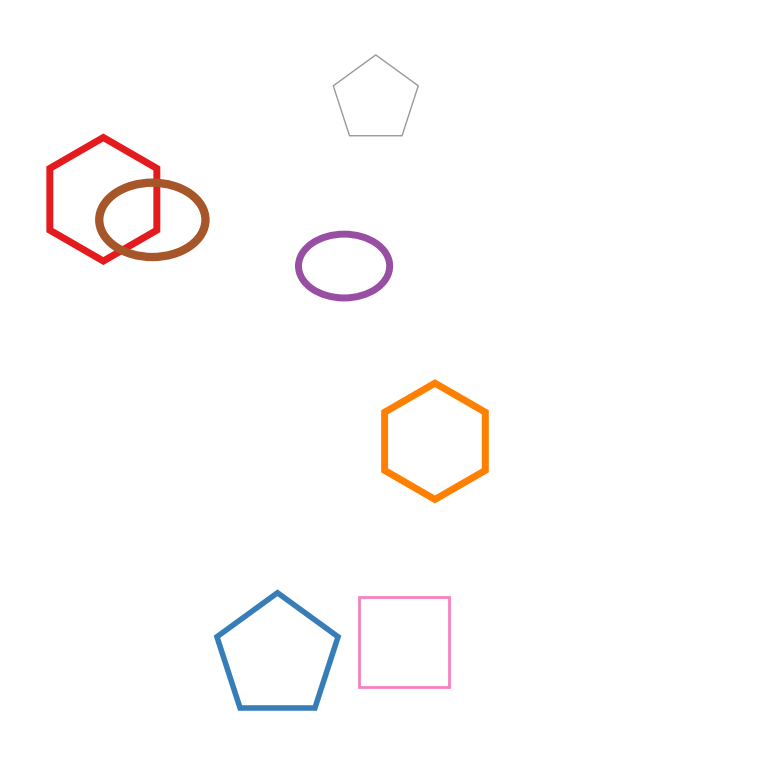[{"shape": "hexagon", "thickness": 2.5, "radius": 0.4, "center": [0.134, 0.741]}, {"shape": "pentagon", "thickness": 2, "radius": 0.41, "center": [0.36, 0.147]}, {"shape": "oval", "thickness": 2.5, "radius": 0.3, "center": [0.447, 0.654]}, {"shape": "hexagon", "thickness": 2.5, "radius": 0.38, "center": [0.565, 0.427]}, {"shape": "oval", "thickness": 3, "radius": 0.34, "center": [0.198, 0.714]}, {"shape": "square", "thickness": 1, "radius": 0.29, "center": [0.524, 0.166]}, {"shape": "pentagon", "thickness": 0.5, "radius": 0.29, "center": [0.488, 0.871]}]